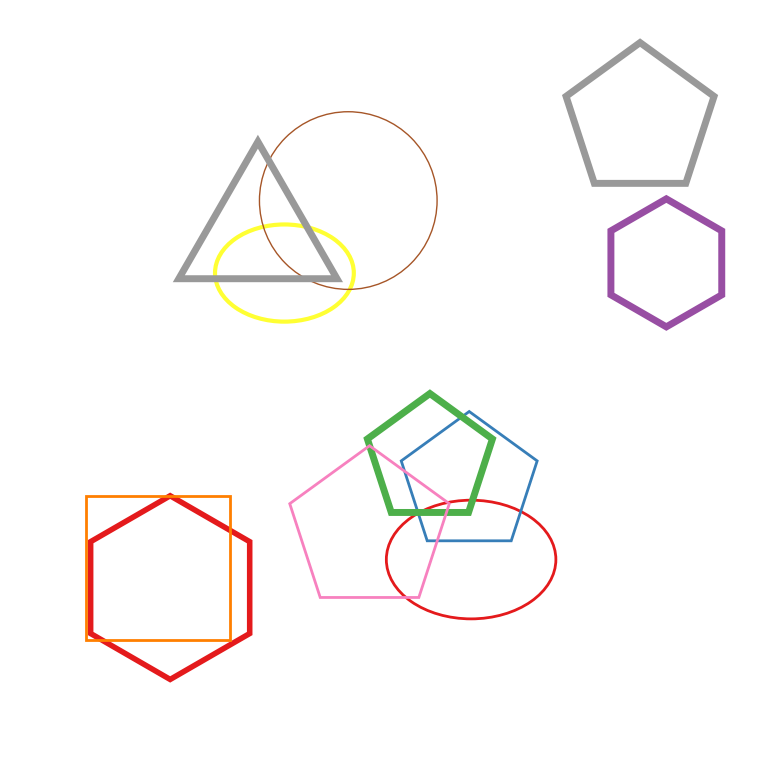[{"shape": "hexagon", "thickness": 2, "radius": 0.6, "center": [0.221, 0.237]}, {"shape": "oval", "thickness": 1, "radius": 0.55, "center": [0.612, 0.273]}, {"shape": "pentagon", "thickness": 1, "radius": 0.46, "center": [0.609, 0.373]}, {"shape": "pentagon", "thickness": 2.5, "radius": 0.43, "center": [0.558, 0.404]}, {"shape": "hexagon", "thickness": 2.5, "radius": 0.42, "center": [0.865, 0.659]}, {"shape": "square", "thickness": 1, "radius": 0.47, "center": [0.205, 0.262]}, {"shape": "oval", "thickness": 1.5, "radius": 0.45, "center": [0.369, 0.645]}, {"shape": "circle", "thickness": 0.5, "radius": 0.58, "center": [0.452, 0.74]}, {"shape": "pentagon", "thickness": 1, "radius": 0.54, "center": [0.48, 0.312]}, {"shape": "pentagon", "thickness": 2.5, "radius": 0.51, "center": [0.831, 0.844]}, {"shape": "triangle", "thickness": 2.5, "radius": 0.59, "center": [0.335, 0.697]}]